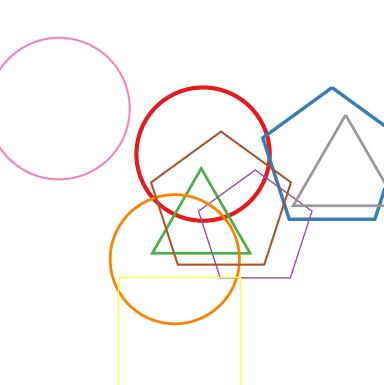[{"shape": "circle", "thickness": 3, "radius": 0.87, "center": [0.527, 0.6]}, {"shape": "pentagon", "thickness": 2.5, "radius": 0.95, "center": [0.862, 0.583]}, {"shape": "triangle", "thickness": 2, "radius": 0.73, "center": [0.523, 0.416]}, {"shape": "pentagon", "thickness": 1, "radius": 0.77, "center": [0.663, 0.404]}, {"shape": "circle", "thickness": 2, "radius": 0.84, "center": [0.454, 0.327]}, {"shape": "square", "thickness": 1, "radius": 0.79, "center": [0.465, 0.124]}, {"shape": "pentagon", "thickness": 1.5, "radius": 0.96, "center": [0.574, 0.467]}, {"shape": "circle", "thickness": 1.5, "radius": 0.92, "center": [0.153, 0.718]}, {"shape": "triangle", "thickness": 2, "radius": 0.79, "center": [0.898, 0.544]}]